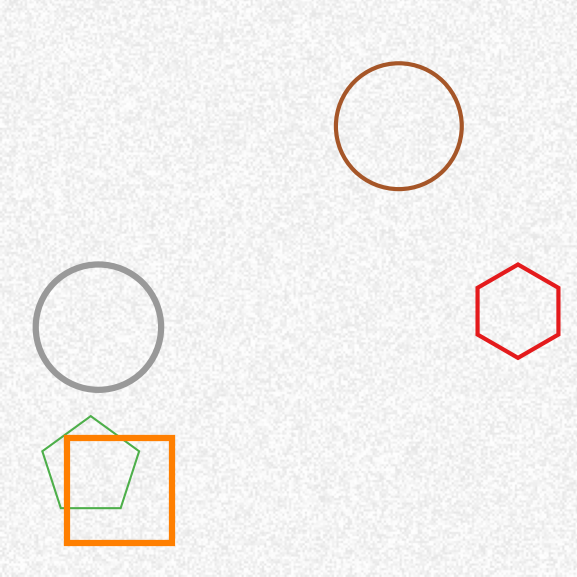[{"shape": "hexagon", "thickness": 2, "radius": 0.4, "center": [0.897, 0.46]}, {"shape": "pentagon", "thickness": 1, "radius": 0.44, "center": [0.157, 0.19]}, {"shape": "square", "thickness": 3, "radius": 0.45, "center": [0.207, 0.15]}, {"shape": "circle", "thickness": 2, "radius": 0.54, "center": [0.691, 0.781]}, {"shape": "circle", "thickness": 3, "radius": 0.54, "center": [0.17, 0.433]}]